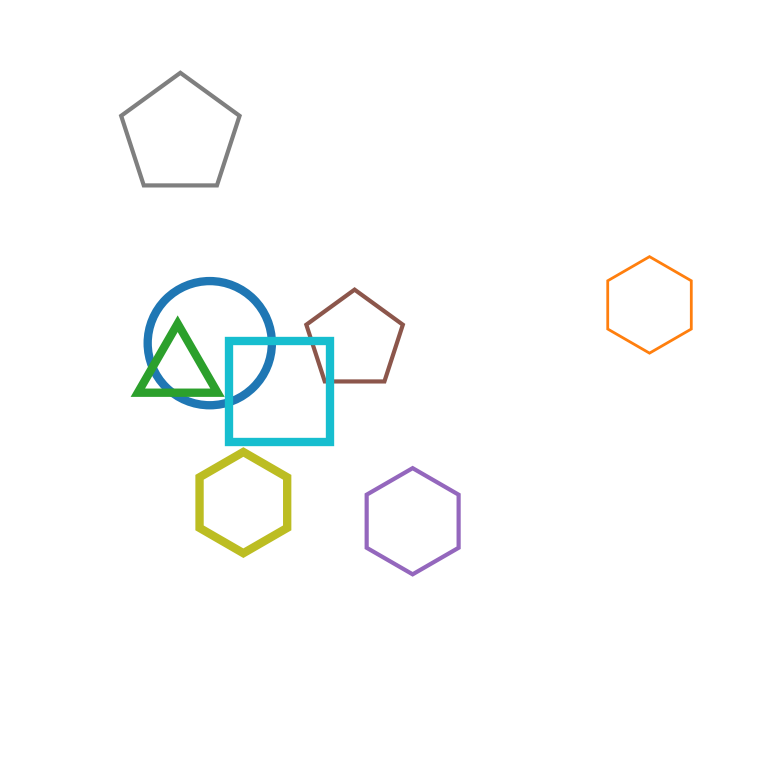[{"shape": "circle", "thickness": 3, "radius": 0.4, "center": [0.272, 0.554]}, {"shape": "hexagon", "thickness": 1, "radius": 0.31, "center": [0.844, 0.604]}, {"shape": "triangle", "thickness": 3, "radius": 0.3, "center": [0.231, 0.52]}, {"shape": "hexagon", "thickness": 1.5, "radius": 0.34, "center": [0.536, 0.323]}, {"shape": "pentagon", "thickness": 1.5, "radius": 0.33, "center": [0.461, 0.558]}, {"shape": "pentagon", "thickness": 1.5, "radius": 0.4, "center": [0.234, 0.825]}, {"shape": "hexagon", "thickness": 3, "radius": 0.33, "center": [0.316, 0.347]}, {"shape": "square", "thickness": 3, "radius": 0.33, "center": [0.363, 0.492]}]